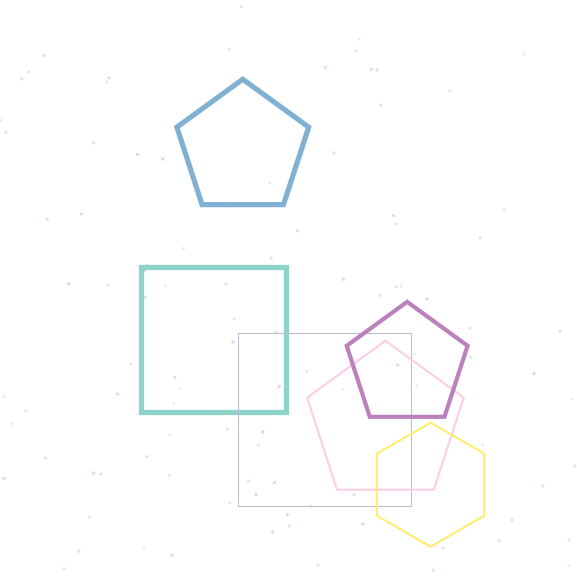[{"shape": "square", "thickness": 2.5, "radius": 0.63, "center": [0.37, 0.411]}, {"shape": "square", "thickness": 0.5, "radius": 0.75, "center": [0.562, 0.273]}, {"shape": "pentagon", "thickness": 2.5, "radius": 0.6, "center": [0.42, 0.742]}, {"shape": "pentagon", "thickness": 1, "radius": 0.71, "center": [0.667, 0.266]}, {"shape": "pentagon", "thickness": 2, "radius": 0.55, "center": [0.705, 0.366]}, {"shape": "hexagon", "thickness": 1, "radius": 0.54, "center": [0.746, 0.16]}]